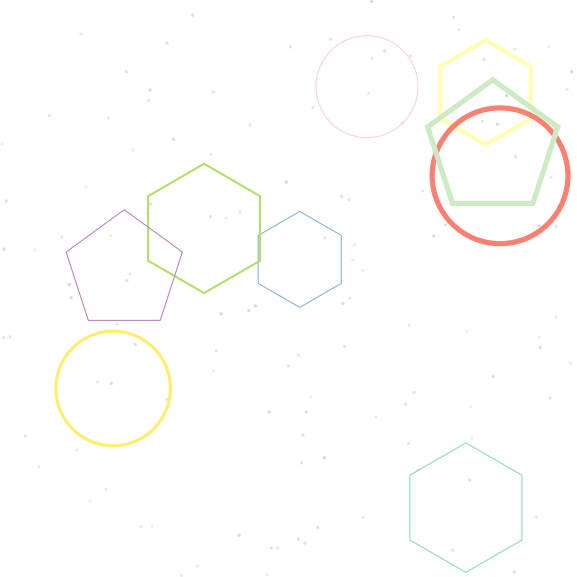[{"shape": "hexagon", "thickness": 0.5, "radius": 0.56, "center": [0.807, 0.12]}, {"shape": "hexagon", "thickness": 2, "radius": 0.45, "center": [0.841, 0.839]}, {"shape": "circle", "thickness": 2.5, "radius": 0.59, "center": [0.866, 0.695]}, {"shape": "hexagon", "thickness": 0.5, "radius": 0.42, "center": [0.519, 0.55]}, {"shape": "hexagon", "thickness": 1, "radius": 0.56, "center": [0.353, 0.604]}, {"shape": "circle", "thickness": 0.5, "radius": 0.44, "center": [0.636, 0.849]}, {"shape": "pentagon", "thickness": 0.5, "radius": 0.53, "center": [0.215, 0.53]}, {"shape": "pentagon", "thickness": 2.5, "radius": 0.59, "center": [0.853, 0.743]}, {"shape": "circle", "thickness": 1.5, "radius": 0.5, "center": [0.196, 0.327]}]